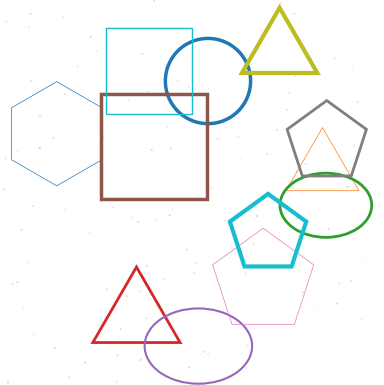[{"shape": "hexagon", "thickness": 0.5, "radius": 0.68, "center": [0.147, 0.653]}, {"shape": "circle", "thickness": 2.5, "radius": 0.55, "center": [0.54, 0.79]}, {"shape": "triangle", "thickness": 0.5, "radius": 0.55, "center": [0.838, 0.559]}, {"shape": "oval", "thickness": 2, "radius": 0.6, "center": [0.846, 0.467]}, {"shape": "triangle", "thickness": 2, "radius": 0.65, "center": [0.355, 0.176]}, {"shape": "oval", "thickness": 1.5, "radius": 0.7, "center": [0.515, 0.101]}, {"shape": "square", "thickness": 2.5, "radius": 0.68, "center": [0.4, 0.62]}, {"shape": "pentagon", "thickness": 0.5, "radius": 0.69, "center": [0.684, 0.269]}, {"shape": "pentagon", "thickness": 2, "radius": 0.54, "center": [0.849, 0.63]}, {"shape": "triangle", "thickness": 3, "radius": 0.56, "center": [0.726, 0.867]}, {"shape": "pentagon", "thickness": 3, "radius": 0.52, "center": [0.696, 0.392]}, {"shape": "square", "thickness": 1, "radius": 0.56, "center": [0.388, 0.816]}]